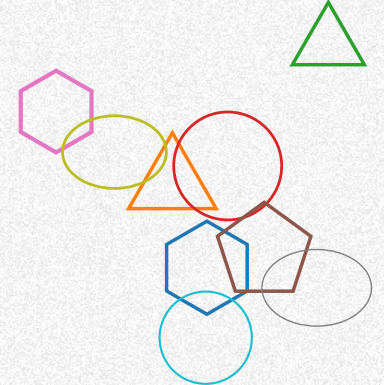[{"shape": "hexagon", "thickness": 2.5, "radius": 0.6, "center": [0.537, 0.305]}, {"shape": "triangle", "thickness": 2.5, "radius": 0.66, "center": [0.448, 0.524]}, {"shape": "triangle", "thickness": 2.5, "radius": 0.54, "center": [0.853, 0.886]}, {"shape": "circle", "thickness": 2, "radius": 0.7, "center": [0.591, 0.569]}, {"shape": "pentagon", "thickness": 2.5, "radius": 0.64, "center": [0.686, 0.347]}, {"shape": "hexagon", "thickness": 3, "radius": 0.53, "center": [0.146, 0.71]}, {"shape": "oval", "thickness": 1, "radius": 0.71, "center": [0.823, 0.252]}, {"shape": "oval", "thickness": 2, "radius": 0.67, "center": [0.297, 0.605]}, {"shape": "circle", "thickness": 1.5, "radius": 0.6, "center": [0.534, 0.123]}]